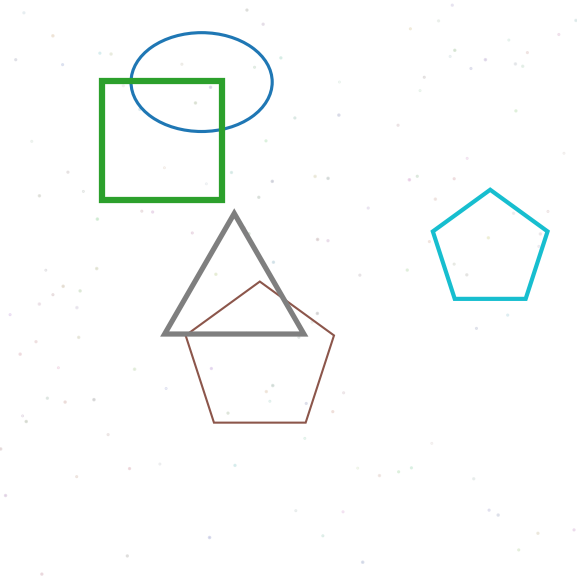[{"shape": "oval", "thickness": 1.5, "radius": 0.61, "center": [0.349, 0.857]}, {"shape": "square", "thickness": 3, "radius": 0.52, "center": [0.28, 0.756]}, {"shape": "pentagon", "thickness": 1, "radius": 0.68, "center": [0.45, 0.377]}, {"shape": "triangle", "thickness": 2.5, "radius": 0.7, "center": [0.406, 0.49]}, {"shape": "pentagon", "thickness": 2, "radius": 0.52, "center": [0.849, 0.566]}]